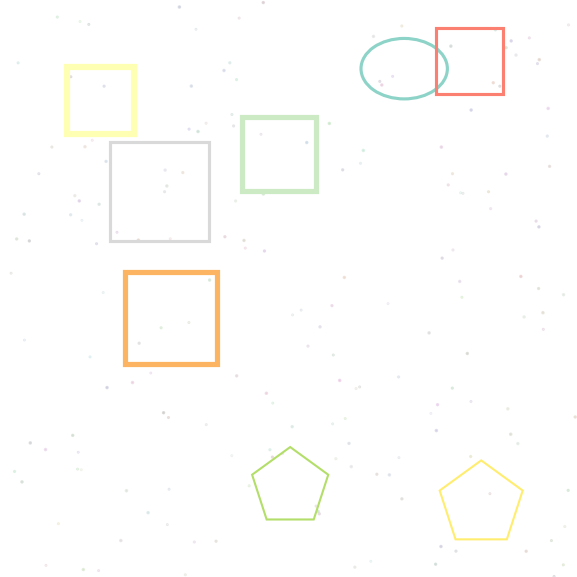[{"shape": "oval", "thickness": 1.5, "radius": 0.37, "center": [0.7, 0.88]}, {"shape": "square", "thickness": 3, "radius": 0.29, "center": [0.174, 0.825]}, {"shape": "square", "thickness": 1.5, "radius": 0.29, "center": [0.813, 0.893]}, {"shape": "square", "thickness": 2.5, "radius": 0.4, "center": [0.296, 0.448]}, {"shape": "pentagon", "thickness": 1, "radius": 0.35, "center": [0.502, 0.156]}, {"shape": "square", "thickness": 1.5, "radius": 0.43, "center": [0.276, 0.668]}, {"shape": "square", "thickness": 2.5, "radius": 0.32, "center": [0.483, 0.732]}, {"shape": "pentagon", "thickness": 1, "radius": 0.38, "center": [0.833, 0.126]}]